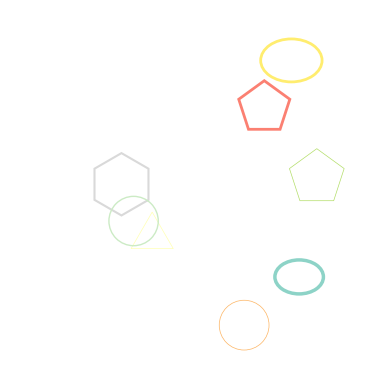[{"shape": "oval", "thickness": 2.5, "radius": 0.32, "center": [0.777, 0.281]}, {"shape": "triangle", "thickness": 0.5, "radius": 0.32, "center": [0.395, 0.386]}, {"shape": "pentagon", "thickness": 2, "radius": 0.35, "center": [0.686, 0.721]}, {"shape": "circle", "thickness": 0.5, "radius": 0.32, "center": [0.634, 0.155]}, {"shape": "pentagon", "thickness": 0.5, "radius": 0.37, "center": [0.823, 0.539]}, {"shape": "hexagon", "thickness": 1.5, "radius": 0.4, "center": [0.316, 0.521]}, {"shape": "circle", "thickness": 1, "radius": 0.32, "center": [0.347, 0.426]}, {"shape": "oval", "thickness": 2, "radius": 0.4, "center": [0.757, 0.843]}]